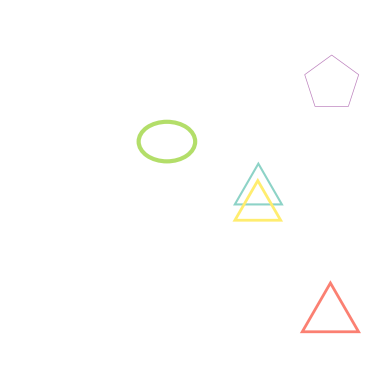[{"shape": "triangle", "thickness": 1.5, "radius": 0.35, "center": [0.671, 0.504]}, {"shape": "triangle", "thickness": 2, "radius": 0.42, "center": [0.858, 0.18]}, {"shape": "oval", "thickness": 3, "radius": 0.37, "center": [0.434, 0.632]}, {"shape": "pentagon", "thickness": 0.5, "radius": 0.37, "center": [0.862, 0.783]}, {"shape": "triangle", "thickness": 2, "radius": 0.34, "center": [0.67, 0.462]}]